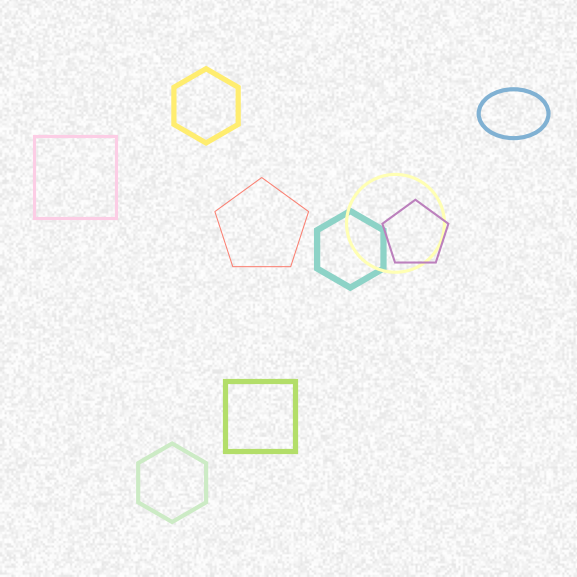[{"shape": "hexagon", "thickness": 3, "radius": 0.33, "center": [0.607, 0.567]}, {"shape": "circle", "thickness": 1.5, "radius": 0.42, "center": [0.685, 0.612]}, {"shape": "pentagon", "thickness": 0.5, "radius": 0.43, "center": [0.453, 0.606]}, {"shape": "oval", "thickness": 2, "radius": 0.3, "center": [0.889, 0.802]}, {"shape": "square", "thickness": 2.5, "radius": 0.3, "center": [0.45, 0.279]}, {"shape": "square", "thickness": 1.5, "radius": 0.36, "center": [0.13, 0.693]}, {"shape": "pentagon", "thickness": 1, "radius": 0.3, "center": [0.719, 0.593]}, {"shape": "hexagon", "thickness": 2, "radius": 0.34, "center": [0.298, 0.163]}, {"shape": "hexagon", "thickness": 2.5, "radius": 0.32, "center": [0.357, 0.816]}]